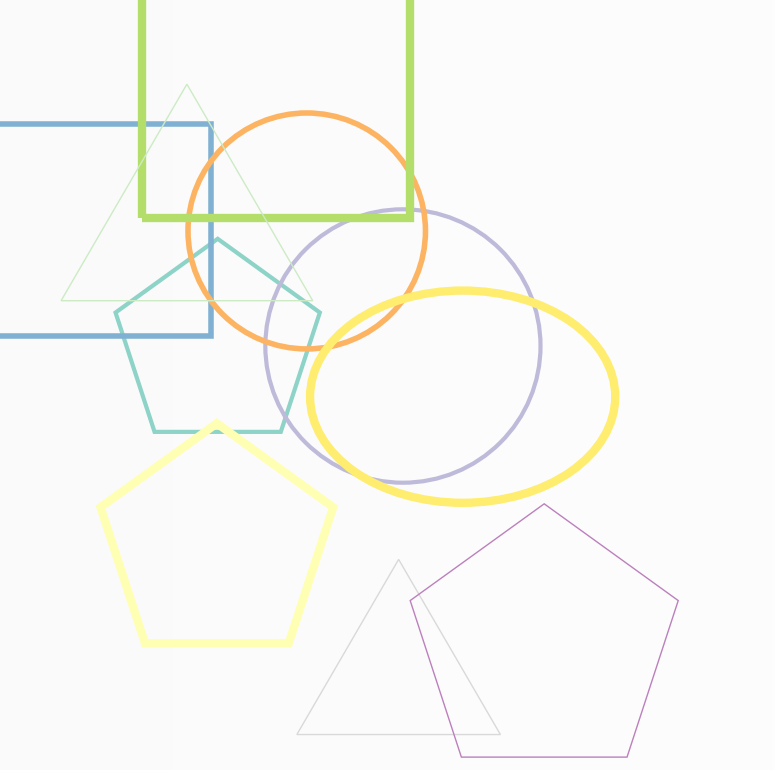[{"shape": "pentagon", "thickness": 1.5, "radius": 0.69, "center": [0.281, 0.551]}, {"shape": "pentagon", "thickness": 3, "radius": 0.79, "center": [0.28, 0.292]}, {"shape": "circle", "thickness": 1.5, "radius": 0.89, "center": [0.52, 0.551]}, {"shape": "square", "thickness": 2, "radius": 0.69, "center": [0.134, 0.702]}, {"shape": "circle", "thickness": 2, "radius": 0.77, "center": [0.396, 0.7]}, {"shape": "square", "thickness": 3, "radius": 0.86, "center": [0.356, 0.89]}, {"shape": "triangle", "thickness": 0.5, "radius": 0.76, "center": [0.514, 0.122]}, {"shape": "pentagon", "thickness": 0.5, "radius": 0.91, "center": [0.702, 0.164]}, {"shape": "triangle", "thickness": 0.5, "radius": 0.94, "center": [0.241, 0.703]}, {"shape": "oval", "thickness": 3, "radius": 0.98, "center": [0.597, 0.485]}]